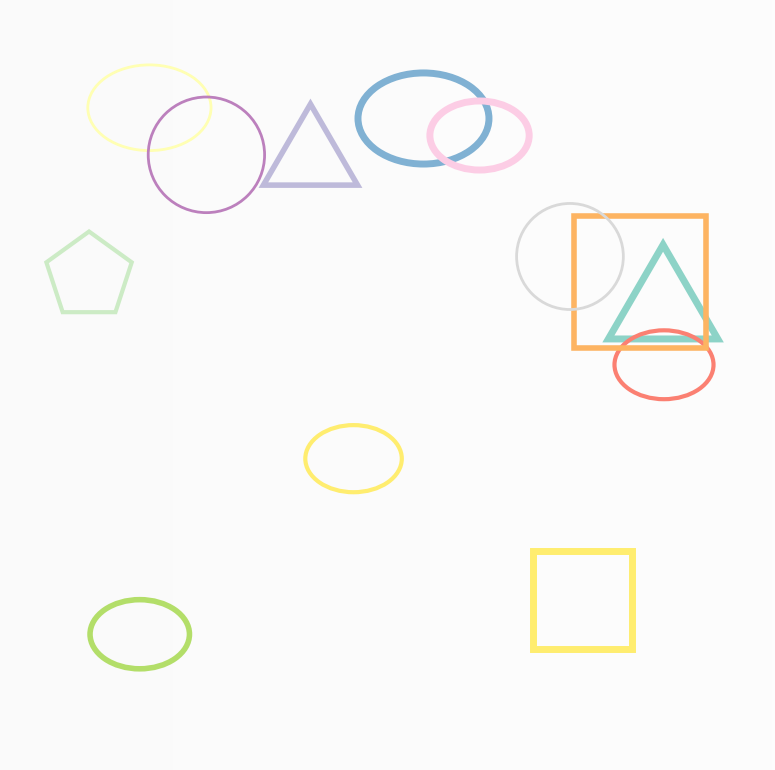[{"shape": "triangle", "thickness": 2.5, "radius": 0.41, "center": [0.856, 0.601]}, {"shape": "oval", "thickness": 1, "radius": 0.4, "center": [0.193, 0.86]}, {"shape": "triangle", "thickness": 2, "radius": 0.35, "center": [0.401, 0.795]}, {"shape": "oval", "thickness": 1.5, "radius": 0.32, "center": [0.857, 0.526]}, {"shape": "oval", "thickness": 2.5, "radius": 0.42, "center": [0.546, 0.846]}, {"shape": "square", "thickness": 2, "radius": 0.43, "center": [0.826, 0.634]}, {"shape": "oval", "thickness": 2, "radius": 0.32, "center": [0.18, 0.176]}, {"shape": "oval", "thickness": 2.5, "radius": 0.32, "center": [0.619, 0.824]}, {"shape": "circle", "thickness": 1, "radius": 0.34, "center": [0.735, 0.667]}, {"shape": "circle", "thickness": 1, "radius": 0.38, "center": [0.266, 0.799]}, {"shape": "pentagon", "thickness": 1.5, "radius": 0.29, "center": [0.115, 0.641]}, {"shape": "oval", "thickness": 1.5, "radius": 0.31, "center": [0.456, 0.404]}, {"shape": "square", "thickness": 2.5, "radius": 0.32, "center": [0.752, 0.221]}]